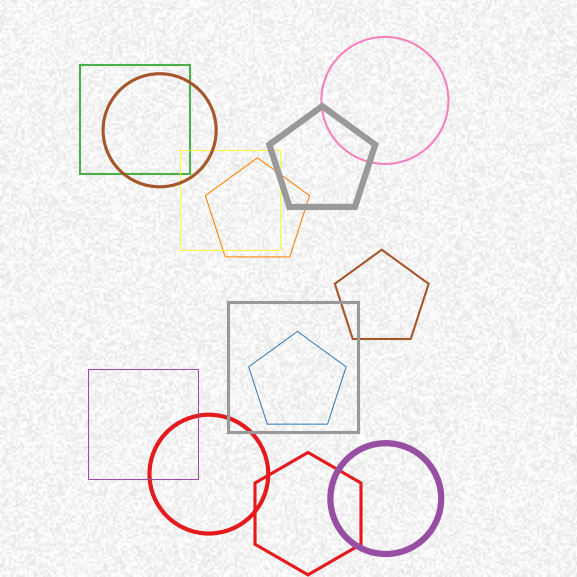[{"shape": "hexagon", "thickness": 1.5, "radius": 0.53, "center": [0.533, 0.11]}, {"shape": "circle", "thickness": 2, "radius": 0.51, "center": [0.362, 0.178]}, {"shape": "pentagon", "thickness": 0.5, "radius": 0.44, "center": [0.515, 0.336]}, {"shape": "square", "thickness": 1, "radius": 0.47, "center": [0.234, 0.792]}, {"shape": "circle", "thickness": 3, "radius": 0.48, "center": [0.668, 0.136]}, {"shape": "square", "thickness": 0.5, "radius": 0.48, "center": [0.248, 0.265]}, {"shape": "pentagon", "thickness": 0.5, "radius": 0.47, "center": [0.446, 0.631]}, {"shape": "square", "thickness": 0.5, "radius": 0.43, "center": [0.399, 0.653]}, {"shape": "circle", "thickness": 1.5, "radius": 0.49, "center": [0.276, 0.774]}, {"shape": "pentagon", "thickness": 1, "radius": 0.43, "center": [0.661, 0.481]}, {"shape": "circle", "thickness": 1, "radius": 0.55, "center": [0.666, 0.825]}, {"shape": "square", "thickness": 1.5, "radius": 0.56, "center": [0.507, 0.364]}, {"shape": "pentagon", "thickness": 3, "radius": 0.48, "center": [0.558, 0.719]}]